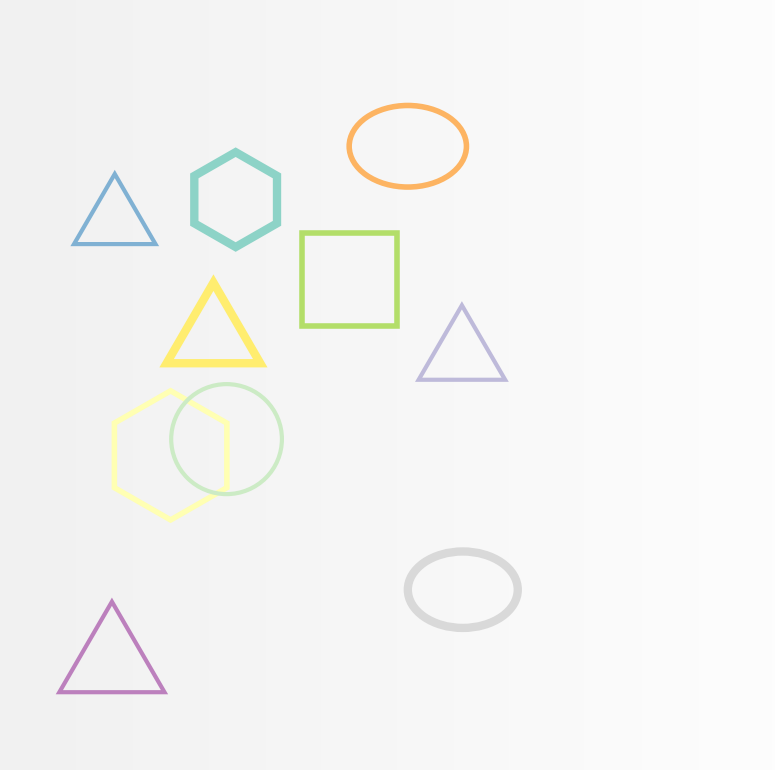[{"shape": "hexagon", "thickness": 3, "radius": 0.31, "center": [0.304, 0.741]}, {"shape": "hexagon", "thickness": 2, "radius": 0.42, "center": [0.22, 0.409]}, {"shape": "triangle", "thickness": 1.5, "radius": 0.32, "center": [0.596, 0.539]}, {"shape": "triangle", "thickness": 1.5, "radius": 0.3, "center": [0.148, 0.713]}, {"shape": "oval", "thickness": 2, "radius": 0.38, "center": [0.526, 0.81]}, {"shape": "square", "thickness": 2, "radius": 0.3, "center": [0.451, 0.637]}, {"shape": "oval", "thickness": 3, "radius": 0.35, "center": [0.597, 0.234]}, {"shape": "triangle", "thickness": 1.5, "radius": 0.39, "center": [0.144, 0.14]}, {"shape": "circle", "thickness": 1.5, "radius": 0.36, "center": [0.292, 0.43]}, {"shape": "triangle", "thickness": 3, "radius": 0.35, "center": [0.275, 0.563]}]